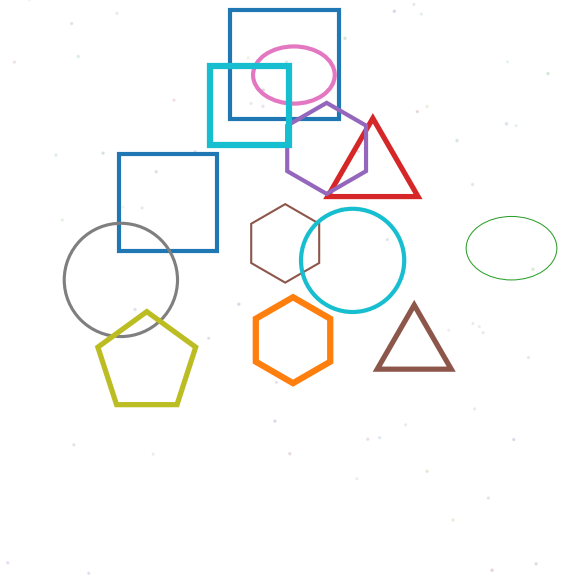[{"shape": "square", "thickness": 2, "radius": 0.47, "center": [0.493, 0.888]}, {"shape": "square", "thickness": 2, "radius": 0.42, "center": [0.291, 0.648]}, {"shape": "hexagon", "thickness": 3, "radius": 0.37, "center": [0.507, 0.41]}, {"shape": "oval", "thickness": 0.5, "radius": 0.39, "center": [0.886, 0.569]}, {"shape": "triangle", "thickness": 2.5, "radius": 0.45, "center": [0.646, 0.704]}, {"shape": "hexagon", "thickness": 2, "radius": 0.39, "center": [0.566, 0.742]}, {"shape": "triangle", "thickness": 2.5, "radius": 0.37, "center": [0.717, 0.397]}, {"shape": "hexagon", "thickness": 1, "radius": 0.34, "center": [0.494, 0.578]}, {"shape": "oval", "thickness": 2, "radius": 0.35, "center": [0.509, 0.869]}, {"shape": "circle", "thickness": 1.5, "radius": 0.49, "center": [0.209, 0.514]}, {"shape": "pentagon", "thickness": 2.5, "radius": 0.45, "center": [0.254, 0.37]}, {"shape": "square", "thickness": 3, "radius": 0.34, "center": [0.432, 0.817]}, {"shape": "circle", "thickness": 2, "radius": 0.45, "center": [0.611, 0.548]}]